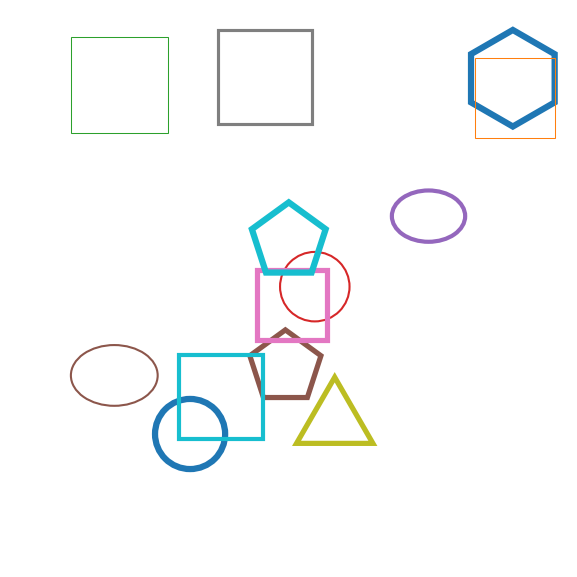[{"shape": "hexagon", "thickness": 3, "radius": 0.42, "center": [0.888, 0.864]}, {"shape": "circle", "thickness": 3, "radius": 0.3, "center": [0.329, 0.248]}, {"shape": "square", "thickness": 0.5, "radius": 0.34, "center": [0.892, 0.829]}, {"shape": "square", "thickness": 0.5, "radius": 0.42, "center": [0.207, 0.852]}, {"shape": "circle", "thickness": 1, "radius": 0.3, "center": [0.545, 0.503]}, {"shape": "oval", "thickness": 2, "radius": 0.32, "center": [0.742, 0.625]}, {"shape": "pentagon", "thickness": 2.5, "radius": 0.32, "center": [0.494, 0.363]}, {"shape": "oval", "thickness": 1, "radius": 0.38, "center": [0.198, 0.349]}, {"shape": "square", "thickness": 2.5, "radius": 0.3, "center": [0.506, 0.471]}, {"shape": "square", "thickness": 1.5, "radius": 0.41, "center": [0.459, 0.865]}, {"shape": "triangle", "thickness": 2.5, "radius": 0.38, "center": [0.58, 0.27]}, {"shape": "square", "thickness": 2, "radius": 0.37, "center": [0.383, 0.311]}, {"shape": "pentagon", "thickness": 3, "radius": 0.34, "center": [0.5, 0.582]}]